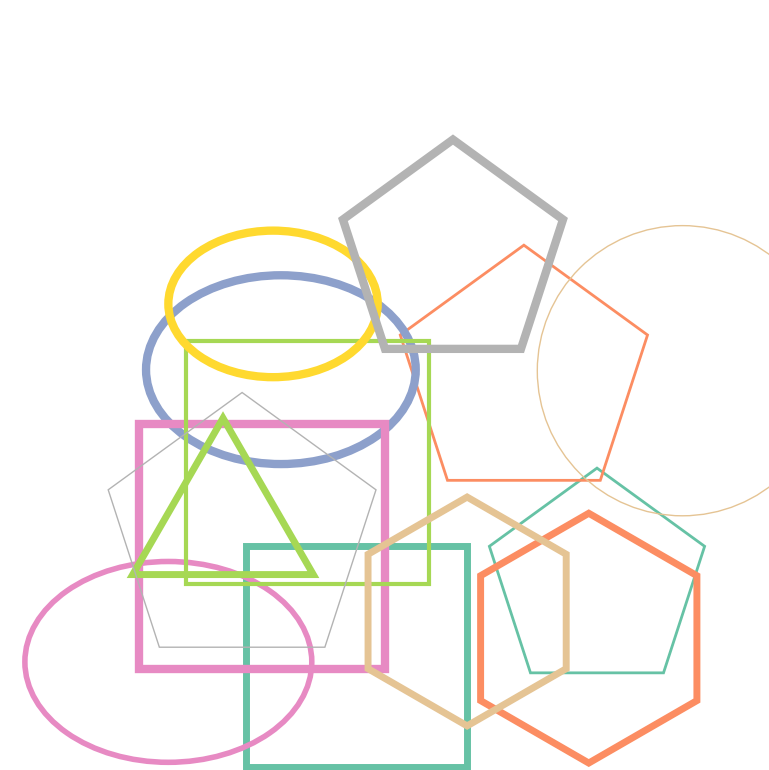[{"shape": "square", "thickness": 2.5, "radius": 0.72, "center": [0.463, 0.147]}, {"shape": "pentagon", "thickness": 1, "radius": 0.73, "center": [0.775, 0.245]}, {"shape": "hexagon", "thickness": 2.5, "radius": 0.81, "center": [0.765, 0.171]}, {"shape": "pentagon", "thickness": 1, "radius": 0.84, "center": [0.68, 0.513]}, {"shape": "oval", "thickness": 3, "radius": 0.88, "center": [0.365, 0.52]}, {"shape": "oval", "thickness": 2, "radius": 0.93, "center": [0.219, 0.14]}, {"shape": "square", "thickness": 3, "radius": 0.8, "center": [0.34, 0.29]}, {"shape": "triangle", "thickness": 2.5, "radius": 0.68, "center": [0.29, 0.322]}, {"shape": "square", "thickness": 1.5, "radius": 0.79, "center": [0.4, 0.4]}, {"shape": "oval", "thickness": 3, "radius": 0.68, "center": [0.355, 0.605]}, {"shape": "circle", "thickness": 0.5, "radius": 0.94, "center": [0.886, 0.519]}, {"shape": "hexagon", "thickness": 2.5, "radius": 0.74, "center": [0.607, 0.206]}, {"shape": "pentagon", "thickness": 0.5, "radius": 0.91, "center": [0.314, 0.307]}, {"shape": "pentagon", "thickness": 3, "radius": 0.75, "center": [0.588, 0.668]}]